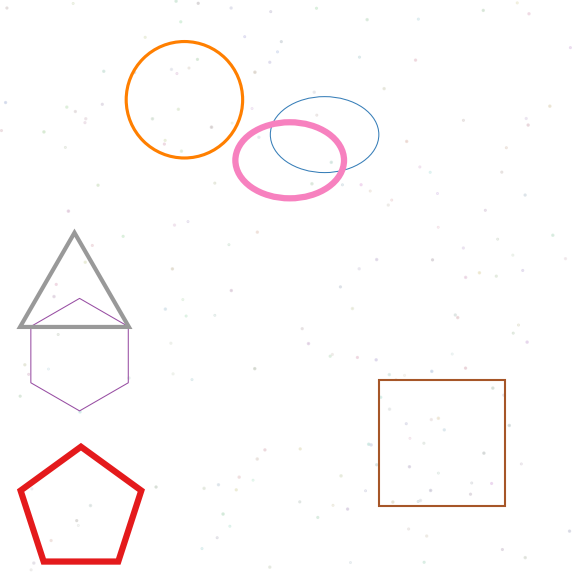[{"shape": "pentagon", "thickness": 3, "radius": 0.55, "center": [0.14, 0.116]}, {"shape": "oval", "thickness": 0.5, "radius": 0.47, "center": [0.562, 0.766]}, {"shape": "hexagon", "thickness": 0.5, "radius": 0.49, "center": [0.138, 0.385]}, {"shape": "circle", "thickness": 1.5, "radius": 0.5, "center": [0.319, 0.826]}, {"shape": "square", "thickness": 1, "radius": 0.55, "center": [0.765, 0.232]}, {"shape": "oval", "thickness": 3, "radius": 0.47, "center": [0.502, 0.722]}, {"shape": "triangle", "thickness": 2, "radius": 0.54, "center": [0.129, 0.487]}]